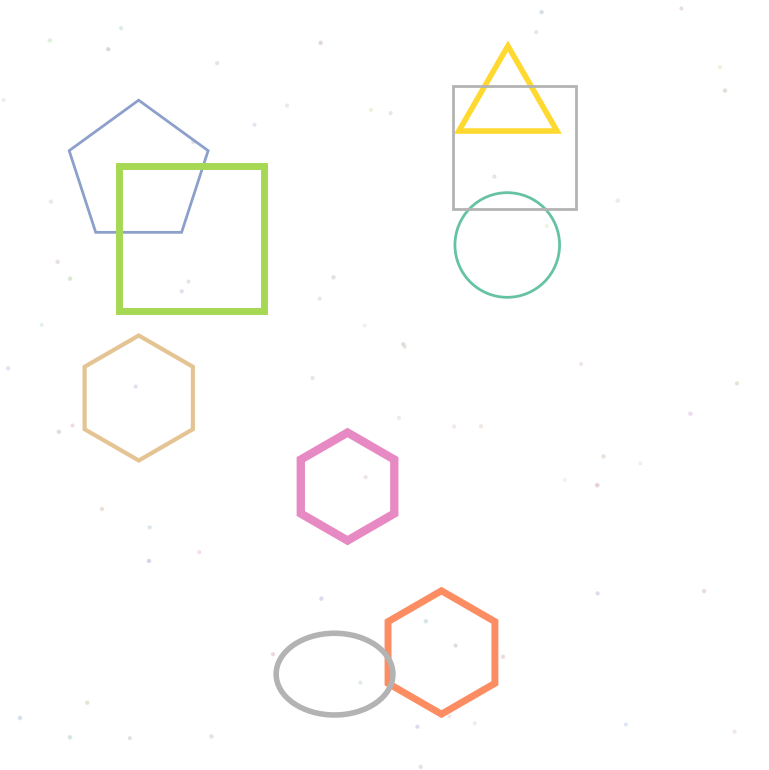[{"shape": "circle", "thickness": 1, "radius": 0.34, "center": [0.659, 0.682]}, {"shape": "hexagon", "thickness": 2.5, "radius": 0.4, "center": [0.573, 0.153]}, {"shape": "pentagon", "thickness": 1, "radius": 0.47, "center": [0.18, 0.775]}, {"shape": "hexagon", "thickness": 3, "radius": 0.35, "center": [0.451, 0.368]}, {"shape": "square", "thickness": 2.5, "radius": 0.47, "center": [0.249, 0.691]}, {"shape": "triangle", "thickness": 2, "radius": 0.37, "center": [0.66, 0.867]}, {"shape": "hexagon", "thickness": 1.5, "radius": 0.41, "center": [0.18, 0.483]}, {"shape": "square", "thickness": 1, "radius": 0.4, "center": [0.668, 0.808]}, {"shape": "oval", "thickness": 2, "radius": 0.38, "center": [0.434, 0.125]}]